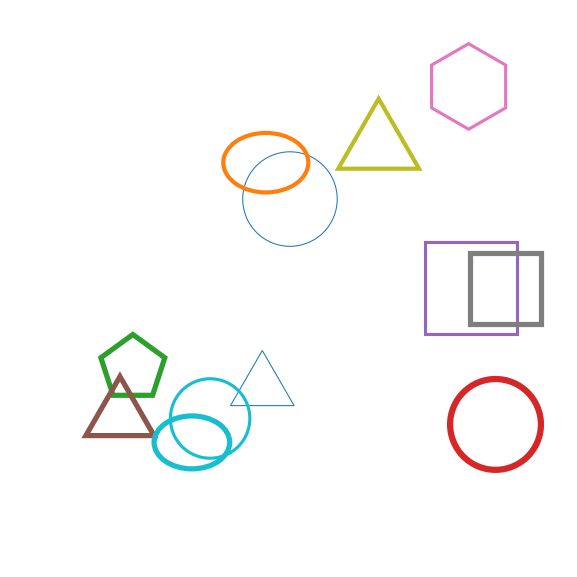[{"shape": "circle", "thickness": 0.5, "radius": 0.41, "center": [0.502, 0.654]}, {"shape": "triangle", "thickness": 0.5, "radius": 0.32, "center": [0.454, 0.329]}, {"shape": "oval", "thickness": 2, "radius": 0.37, "center": [0.46, 0.717]}, {"shape": "pentagon", "thickness": 2.5, "radius": 0.29, "center": [0.23, 0.362]}, {"shape": "circle", "thickness": 3, "radius": 0.39, "center": [0.858, 0.264]}, {"shape": "square", "thickness": 1.5, "radius": 0.4, "center": [0.815, 0.501]}, {"shape": "triangle", "thickness": 2.5, "radius": 0.34, "center": [0.208, 0.279]}, {"shape": "hexagon", "thickness": 1.5, "radius": 0.37, "center": [0.811, 0.849]}, {"shape": "square", "thickness": 2.5, "radius": 0.3, "center": [0.875, 0.499]}, {"shape": "triangle", "thickness": 2, "radius": 0.4, "center": [0.656, 0.747]}, {"shape": "oval", "thickness": 2.5, "radius": 0.33, "center": [0.332, 0.233]}, {"shape": "circle", "thickness": 1.5, "radius": 0.34, "center": [0.364, 0.274]}]